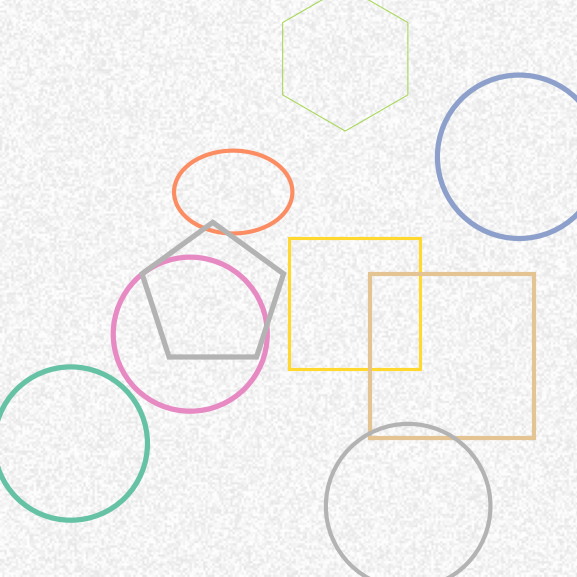[{"shape": "circle", "thickness": 2.5, "radius": 0.66, "center": [0.123, 0.231]}, {"shape": "oval", "thickness": 2, "radius": 0.51, "center": [0.404, 0.667]}, {"shape": "circle", "thickness": 2.5, "radius": 0.71, "center": [0.899, 0.728]}, {"shape": "circle", "thickness": 2.5, "radius": 0.67, "center": [0.329, 0.42]}, {"shape": "hexagon", "thickness": 0.5, "radius": 0.63, "center": [0.598, 0.897]}, {"shape": "square", "thickness": 1.5, "radius": 0.57, "center": [0.614, 0.474]}, {"shape": "square", "thickness": 2, "radius": 0.71, "center": [0.783, 0.382]}, {"shape": "pentagon", "thickness": 2.5, "radius": 0.64, "center": [0.369, 0.485]}, {"shape": "circle", "thickness": 2, "radius": 0.71, "center": [0.707, 0.123]}]